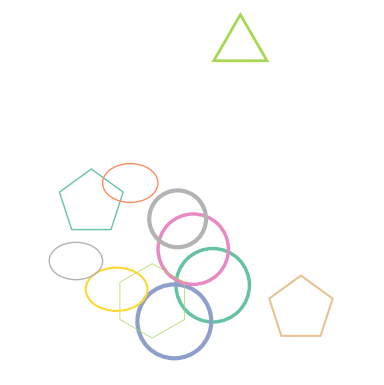[{"shape": "pentagon", "thickness": 1, "radius": 0.43, "center": [0.237, 0.474]}, {"shape": "circle", "thickness": 2.5, "radius": 0.48, "center": [0.553, 0.259]}, {"shape": "oval", "thickness": 1, "radius": 0.36, "center": [0.338, 0.525]}, {"shape": "circle", "thickness": 3, "radius": 0.48, "center": [0.453, 0.165]}, {"shape": "circle", "thickness": 2.5, "radius": 0.46, "center": [0.502, 0.353]}, {"shape": "hexagon", "thickness": 0.5, "radius": 0.48, "center": [0.395, 0.219]}, {"shape": "triangle", "thickness": 2, "radius": 0.4, "center": [0.624, 0.882]}, {"shape": "oval", "thickness": 1.5, "radius": 0.4, "center": [0.303, 0.249]}, {"shape": "pentagon", "thickness": 1.5, "radius": 0.43, "center": [0.782, 0.198]}, {"shape": "circle", "thickness": 3, "radius": 0.37, "center": [0.461, 0.432]}, {"shape": "oval", "thickness": 1, "radius": 0.35, "center": [0.197, 0.322]}]